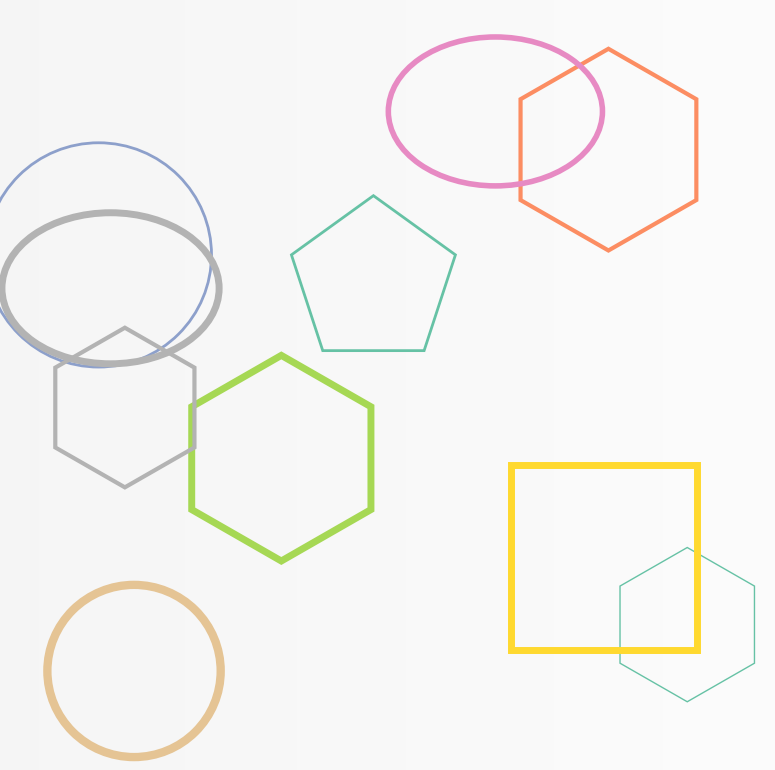[{"shape": "pentagon", "thickness": 1, "radius": 0.56, "center": [0.482, 0.635]}, {"shape": "hexagon", "thickness": 0.5, "radius": 0.5, "center": [0.887, 0.189]}, {"shape": "hexagon", "thickness": 1.5, "radius": 0.65, "center": [0.785, 0.806]}, {"shape": "circle", "thickness": 1, "radius": 0.73, "center": [0.127, 0.669]}, {"shape": "oval", "thickness": 2, "radius": 0.69, "center": [0.639, 0.855]}, {"shape": "hexagon", "thickness": 2.5, "radius": 0.67, "center": [0.363, 0.405]}, {"shape": "square", "thickness": 2.5, "radius": 0.6, "center": [0.78, 0.276]}, {"shape": "circle", "thickness": 3, "radius": 0.56, "center": [0.173, 0.129]}, {"shape": "oval", "thickness": 2.5, "radius": 0.7, "center": [0.143, 0.626]}, {"shape": "hexagon", "thickness": 1.5, "radius": 0.52, "center": [0.161, 0.471]}]